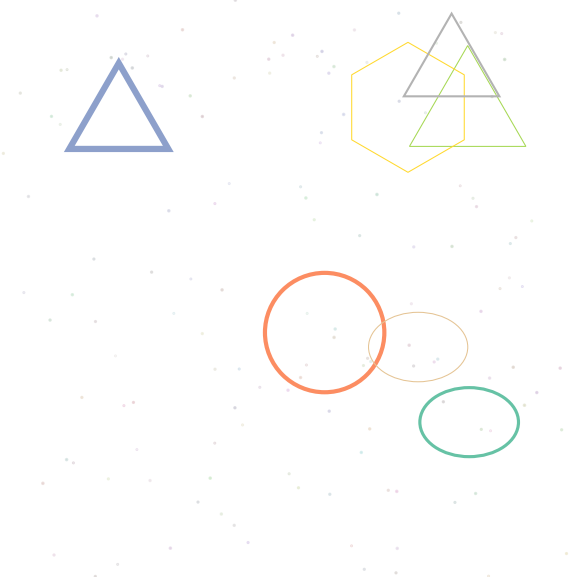[{"shape": "oval", "thickness": 1.5, "radius": 0.43, "center": [0.812, 0.268]}, {"shape": "circle", "thickness": 2, "radius": 0.52, "center": [0.562, 0.423]}, {"shape": "triangle", "thickness": 3, "radius": 0.5, "center": [0.206, 0.791]}, {"shape": "triangle", "thickness": 0.5, "radius": 0.58, "center": [0.81, 0.804]}, {"shape": "hexagon", "thickness": 0.5, "radius": 0.56, "center": [0.706, 0.813]}, {"shape": "oval", "thickness": 0.5, "radius": 0.43, "center": [0.724, 0.398]}, {"shape": "triangle", "thickness": 1, "radius": 0.48, "center": [0.782, 0.88]}]